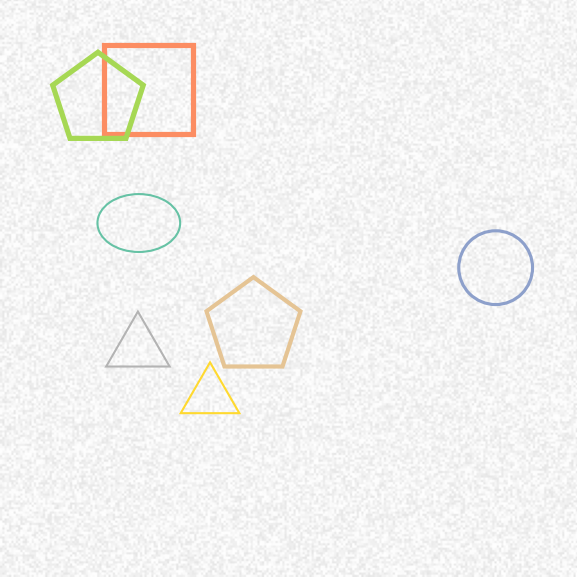[{"shape": "oval", "thickness": 1, "radius": 0.36, "center": [0.24, 0.613]}, {"shape": "square", "thickness": 2.5, "radius": 0.38, "center": [0.257, 0.844]}, {"shape": "circle", "thickness": 1.5, "radius": 0.32, "center": [0.858, 0.536]}, {"shape": "pentagon", "thickness": 2.5, "radius": 0.41, "center": [0.17, 0.826]}, {"shape": "triangle", "thickness": 1, "radius": 0.29, "center": [0.364, 0.313]}, {"shape": "pentagon", "thickness": 2, "radius": 0.43, "center": [0.439, 0.434]}, {"shape": "triangle", "thickness": 1, "radius": 0.32, "center": [0.239, 0.396]}]